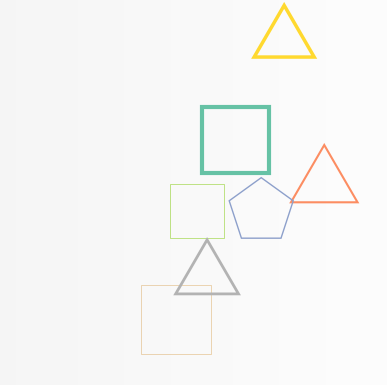[{"shape": "square", "thickness": 3, "radius": 0.43, "center": [0.607, 0.636]}, {"shape": "triangle", "thickness": 1.5, "radius": 0.5, "center": [0.837, 0.524]}, {"shape": "pentagon", "thickness": 1, "radius": 0.43, "center": [0.674, 0.452]}, {"shape": "square", "thickness": 0.5, "radius": 0.35, "center": [0.508, 0.451]}, {"shape": "triangle", "thickness": 2.5, "radius": 0.45, "center": [0.733, 0.897]}, {"shape": "square", "thickness": 0.5, "radius": 0.45, "center": [0.453, 0.171]}, {"shape": "triangle", "thickness": 2, "radius": 0.47, "center": [0.534, 0.283]}]